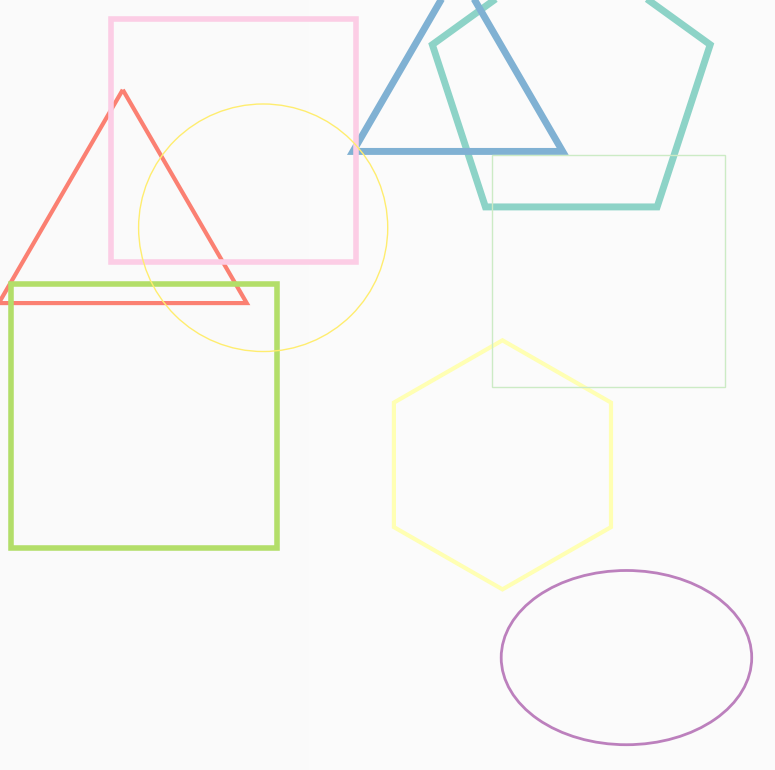[{"shape": "pentagon", "thickness": 2.5, "radius": 0.94, "center": [0.737, 0.884]}, {"shape": "hexagon", "thickness": 1.5, "radius": 0.81, "center": [0.648, 0.396]}, {"shape": "triangle", "thickness": 1.5, "radius": 0.92, "center": [0.158, 0.699]}, {"shape": "triangle", "thickness": 2.5, "radius": 0.78, "center": [0.591, 0.881]}, {"shape": "square", "thickness": 2, "radius": 0.86, "center": [0.186, 0.46]}, {"shape": "square", "thickness": 2, "radius": 0.79, "center": [0.302, 0.817]}, {"shape": "oval", "thickness": 1, "radius": 0.81, "center": [0.808, 0.146]}, {"shape": "square", "thickness": 0.5, "radius": 0.75, "center": [0.785, 0.649]}, {"shape": "circle", "thickness": 0.5, "radius": 0.8, "center": [0.34, 0.704]}]